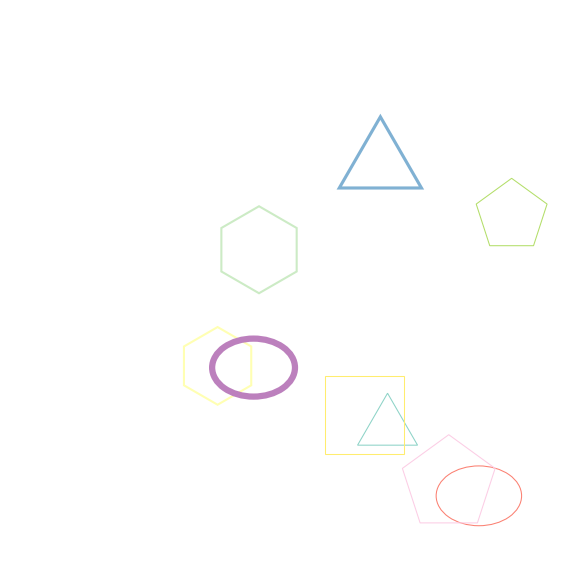[{"shape": "triangle", "thickness": 0.5, "radius": 0.3, "center": [0.671, 0.258]}, {"shape": "hexagon", "thickness": 1, "radius": 0.34, "center": [0.377, 0.366]}, {"shape": "oval", "thickness": 0.5, "radius": 0.37, "center": [0.829, 0.141]}, {"shape": "triangle", "thickness": 1.5, "radius": 0.41, "center": [0.659, 0.715]}, {"shape": "pentagon", "thickness": 0.5, "radius": 0.32, "center": [0.886, 0.626]}, {"shape": "pentagon", "thickness": 0.5, "radius": 0.42, "center": [0.777, 0.162]}, {"shape": "oval", "thickness": 3, "radius": 0.36, "center": [0.439, 0.363]}, {"shape": "hexagon", "thickness": 1, "radius": 0.38, "center": [0.449, 0.567]}, {"shape": "square", "thickness": 0.5, "radius": 0.34, "center": [0.631, 0.281]}]